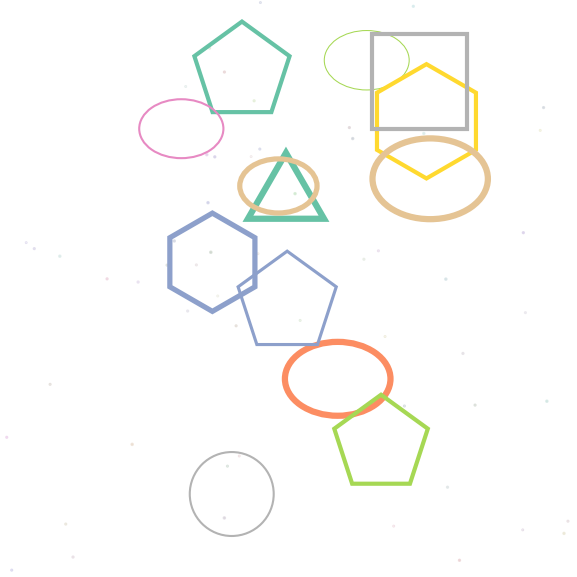[{"shape": "triangle", "thickness": 3, "radius": 0.38, "center": [0.495, 0.658]}, {"shape": "pentagon", "thickness": 2, "radius": 0.43, "center": [0.419, 0.875]}, {"shape": "oval", "thickness": 3, "radius": 0.46, "center": [0.585, 0.343]}, {"shape": "pentagon", "thickness": 1.5, "radius": 0.45, "center": [0.497, 0.475]}, {"shape": "hexagon", "thickness": 2.5, "radius": 0.43, "center": [0.368, 0.545]}, {"shape": "oval", "thickness": 1, "radius": 0.36, "center": [0.314, 0.776]}, {"shape": "pentagon", "thickness": 2, "radius": 0.43, "center": [0.66, 0.23]}, {"shape": "oval", "thickness": 0.5, "radius": 0.37, "center": [0.635, 0.895]}, {"shape": "hexagon", "thickness": 2, "radius": 0.49, "center": [0.738, 0.789]}, {"shape": "oval", "thickness": 2.5, "radius": 0.33, "center": [0.482, 0.677]}, {"shape": "oval", "thickness": 3, "radius": 0.5, "center": [0.745, 0.69]}, {"shape": "circle", "thickness": 1, "radius": 0.36, "center": [0.401, 0.144]}, {"shape": "square", "thickness": 2, "radius": 0.41, "center": [0.726, 0.858]}]